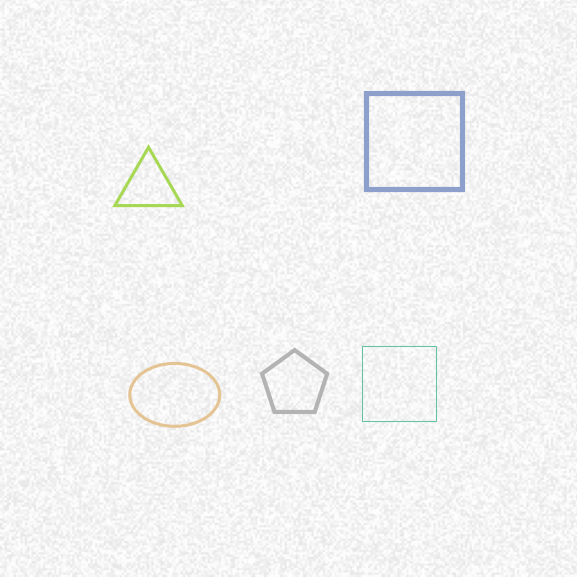[{"shape": "square", "thickness": 0.5, "radius": 0.32, "center": [0.691, 0.335]}, {"shape": "square", "thickness": 2.5, "radius": 0.42, "center": [0.717, 0.755]}, {"shape": "triangle", "thickness": 1.5, "radius": 0.34, "center": [0.257, 0.677]}, {"shape": "oval", "thickness": 1.5, "radius": 0.39, "center": [0.303, 0.315]}, {"shape": "pentagon", "thickness": 2, "radius": 0.3, "center": [0.51, 0.334]}]